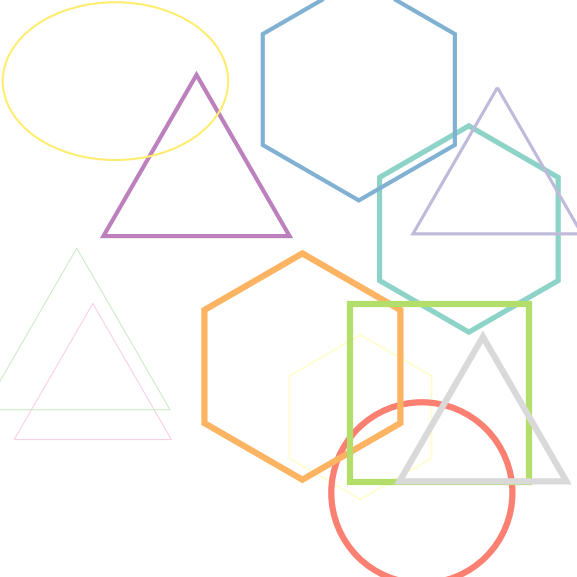[{"shape": "hexagon", "thickness": 2.5, "radius": 0.89, "center": [0.812, 0.603]}, {"shape": "hexagon", "thickness": 0.5, "radius": 0.71, "center": [0.624, 0.277]}, {"shape": "triangle", "thickness": 1.5, "radius": 0.84, "center": [0.861, 0.679]}, {"shape": "circle", "thickness": 3, "radius": 0.78, "center": [0.73, 0.146]}, {"shape": "hexagon", "thickness": 2, "radius": 0.96, "center": [0.621, 0.844]}, {"shape": "hexagon", "thickness": 3, "radius": 0.98, "center": [0.524, 0.364]}, {"shape": "square", "thickness": 3, "radius": 0.77, "center": [0.761, 0.319]}, {"shape": "triangle", "thickness": 0.5, "radius": 0.79, "center": [0.161, 0.317]}, {"shape": "triangle", "thickness": 3, "radius": 0.83, "center": [0.836, 0.249]}, {"shape": "triangle", "thickness": 2, "radius": 0.93, "center": [0.34, 0.683]}, {"shape": "triangle", "thickness": 0.5, "radius": 0.93, "center": [0.133, 0.383]}, {"shape": "oval", "thickness": 1, "radius": 0.98, "center": [0.2, 0.859]}]